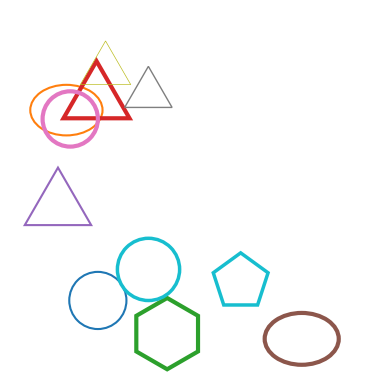[{"shape": "circle", "thickness": 1.5, "radius": 0.37, "center": [0.254, 0.22]}, {"shape": "oval", "thickness": 1.5, "radius": 0.47, "center": [0.172, 0.714]}, {"shape": "hexagon", "thickness": 3, "radius": 0.46, "center": [0.434, 0.133]}, {"shape": "triangle", "thickness": 3, "radius": 0.5, "center": [0.251, 0.742]}, {"shape": "triangle", "thickness": 1.5, "radius": 0.5, "center": [0.151, 0.465]}, {"shape": "oval", "thickness": 3, "radius": 0.48, "center": [0.784, 0.12]}, {"shape": "circle", "thickness": 3, "radius": 0.36, "center": [0.182, 0.691]}, {"shape": "triangle", "thickness": 1, "radius": 0.36, "center": [0.385, 0.757]}, {"shape": "triangle", "thickness": 0.5, "radius": 0.38, "center": [0.274, 0.818]}, {"shape": "circle", "thickness": 2.5, "radius": 0.4, "center": [0.386, 0.3]}, {"shape": "pentagon", "thickness": 2.5, "radius": 0.37, "center": [0.625, 0.268]}]